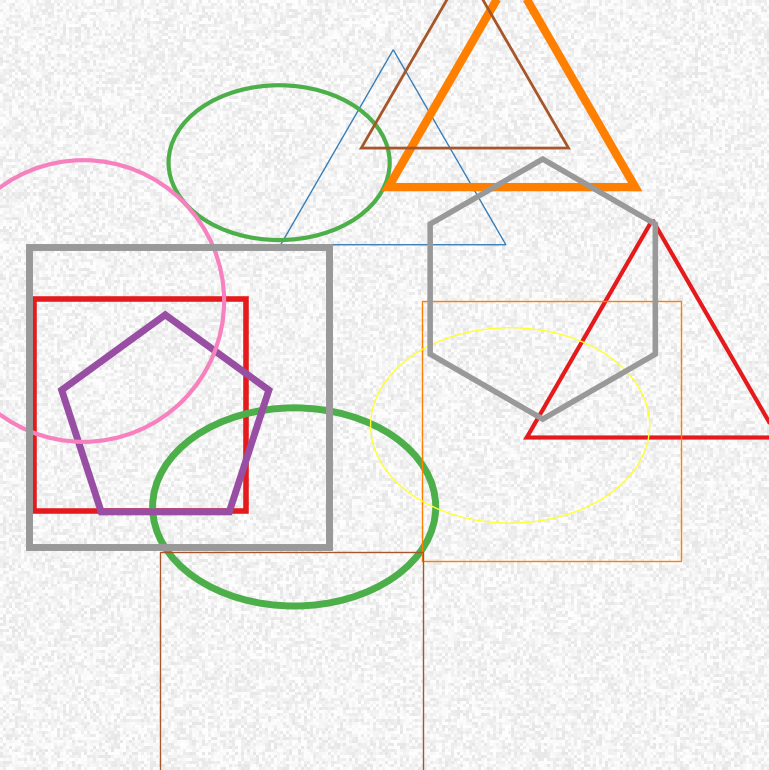[{"shape": "triangle", "thickness": 1.5, "radius": 0.94, "center": [0.847, 0.526]}, {"shape": "square", "thickness": 2, "radius": 0.69, "center": [0.181, 0.474]}, {"shape": "triangle", "thickness": 0.5, "radius": 0.84, "center": [0.511, 0.767]}, {"shape": "oval", "thickness": 1.5, "radius": 0.72, "center": [0.362, 0.789]}, {"shape": "oval", "thickness": 2.5, "radius": 0.92, "center": [0.382, 0.342]}, {"shape": "pentagon", "thickness": 2.5, "radius": 0.71, "center": [0.215, 0.45]}, {"shape": "triangle", "thickness": 3, "radius": 0.93, "center": [0.665, 0.85]}, {"shape": "square", "thickness": 0.5, "radius": 0.84, "center": [0.716, 0.441]}, {"shape": "oval", "thickness": 0.5, "radius": 0.91, "center": [0.662, 0.448]}, {"shape": "triangle", "thickness": 1, "radius": 0.78, "center": [0.604, 0.885]}, {"shape": "square", "thickness": 0.5, "radius": 0.85, "center": [0.379, 0.112]}, {"shape": "circle", "thickness": 1.5, "radius": 0.91, "center": [0.108, 0.609]}, {"shape": "hexagon", "thickness": 2, "radius": 0.84, "center": [0.705, 0.625]}, {"shape": "square", "thickness": 2.5, "radius": 0.98, "center": [0.233, 0.484]}]